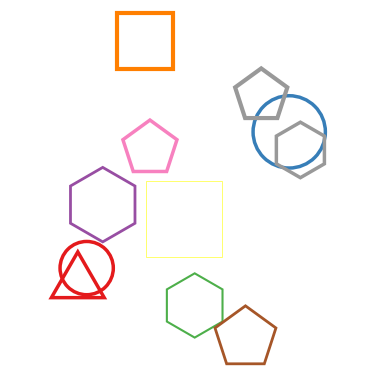[{"shape": "triangle", "thickness": 2.5, "radius": 0.4, "center": [0.202, 0.266]}, {"shape": "circle", "thickness": 2.5, "radius": 0.35, "center": [0.225, 0.304]}, {"shape": "circle", "thickness": 2.5, "radius": 0.47, "center": [0.751, 0.657]}, {"shape": "hexagon", "thickness": 1.5, "radius": 0.42, "center": [0.506, 0.207]}, {"shape": "hexagon", "thickness": 2, "radius": 0.48, "center": [0.267, 0.468]}, {"shape": "square", "thickness": 3, "radius": 0.37, "center": [0.377, 0.893]}, {"shape": "square", "thickness": 0.5, "radius": 0.49, "center": [0.477, 0.431]}, {"shape": "pentagon", "thickness": 2, "radius": 0.42, "center": [0.638, 0.122]}, {"shape": "pentagon", "thickness": 2.5, "radius": 0.37, "center": [0.389, 0.614]}, {"shape": "pentagon", "thickness": 3, "radius": 0.36, "center": [0.678, 0.751]}, {"shape": "hexagon", "thickness": 2.5, "radius": 0.36, "center": [0.78, 0.611]}]